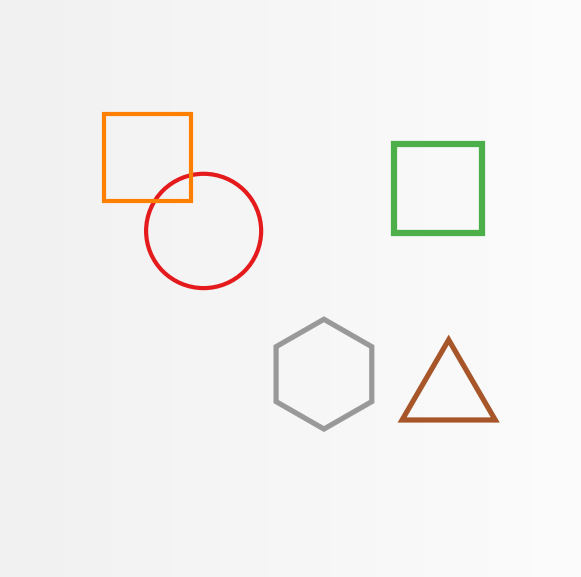[{"shape": "circle", "thickness": 2, "radius": 0.49, "center": [0.35, 0.599]}, {"shape": "square", "thickness": 3, "radius": 0.38, "center": [0.753, 0.673]}, {"shape": "square", "thickness": 2, "radius": 0.38, "center": [0.253, 0.727]}, {"shape": "triangle", "thickness": 2.5, "radius": 0.46, "center": [0.772, 0.318]}, {"shape": "hexagon", "thickness": 2.5, "radius": 0.48, "center": [0.557, 0.351]}]